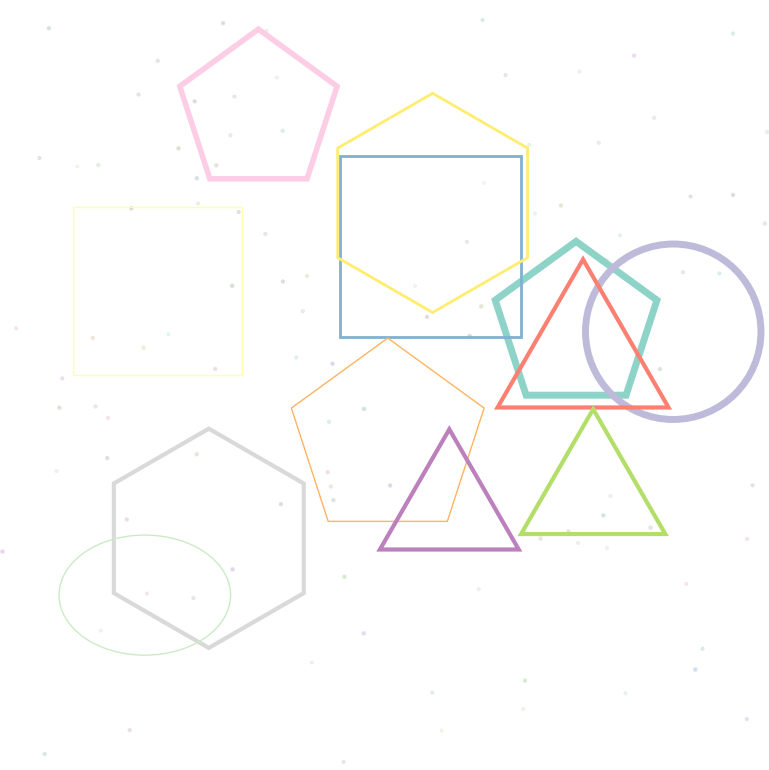[{"shape": "pentagon", "thickness": 2.5, "radius": 0.55, "center": [0.748, 0.576]}, {"shape": "square", "thickness": 0.5, "radius": 0.55, "center": [0.205, 0.622]}, {"shape": "circle", "thickness": 2.5, "radius": 0.57, "center": [0.874, 0.569]}, {"shape": "triangle", "thickness": 1.5, "radius": 0.64, "center": [0.757, 0.535]}, {"shape": "square", "thickness": 1, "radius": 0.59, "center": [0.559, 0.68]}, {"shape": "pentagon", "thickness": 0.5, "radius": 0.66, "center": [0.504, 0.429]}, {"shape": "triangle", "thickness": 1.5, "radius": 0.54, "center": [0.77, 0.361]}, {"shape": "pentagon", "thickness": 2, "radius": 0.54, "center": [0.336, 0.855]}, {"shape": "hexagon", "thickness": 1.5, "radius": 0.71, "center": [0.271, 0.301]}, {"shape": "triangle", "thickness": 1.5, "radius": 0.52, "center": [0.584, 0.338]}, {"shape": "oval", "thickness": 0.5, "radius": 0.56, "center": [0.188, 0.227]}, {"shape": "hexagon", "thickness": 1, "radius": 0.71, "center": [0.562, 0.737]}]